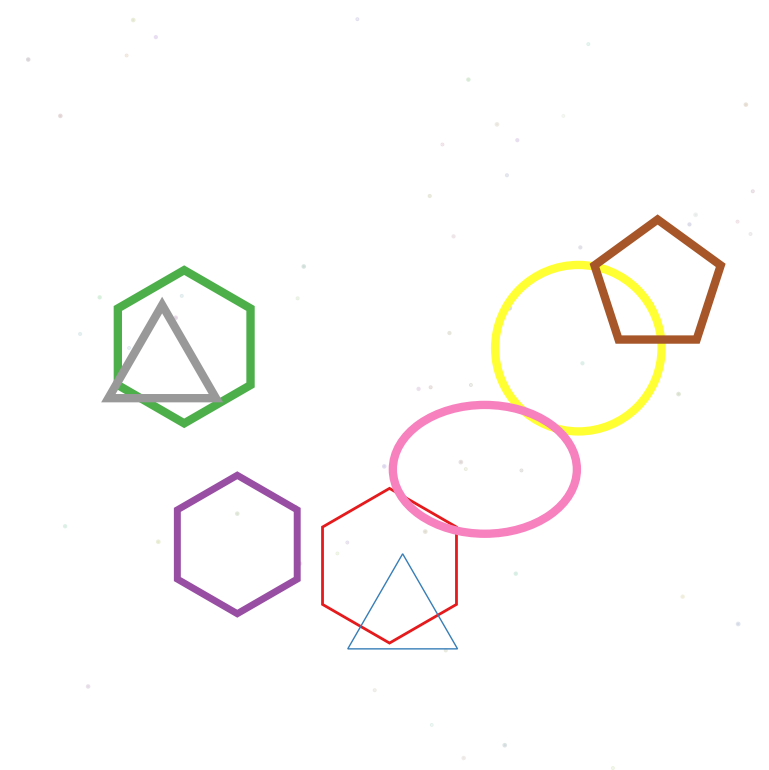[{"shape": "hexagon", "thickness": 1, "radius": 0.5, "center": [0.506, 0.265]}, {"shape": "triangle", "thickness": 0.5, "radius": 0.41, "center": [0.523, 0.198]}, {"shape": "hexagon", "thickness": 3, "radius": 0.5, "center": [0.239, 0.55]}, {"shape": "hexagon", "thickness": 2.5, "radius": 0.45, "center": [0.308, 0.293]}, {"shape": "circle", "thickness": 3, "radius": 0.54, "center": [0.751, 0.548]}, {"shape": "pentagon", "thickness": 3, "radius": 0.43, "center": [0.854, 0.629]}, {"shape": "oval", "thickness": 3, "radius": 0.6, "center": [0.63, 0.39]}, {"shape": "triangle", "thickness": 3, "radius": 0.4, "center": [0.211, 0.523]}]